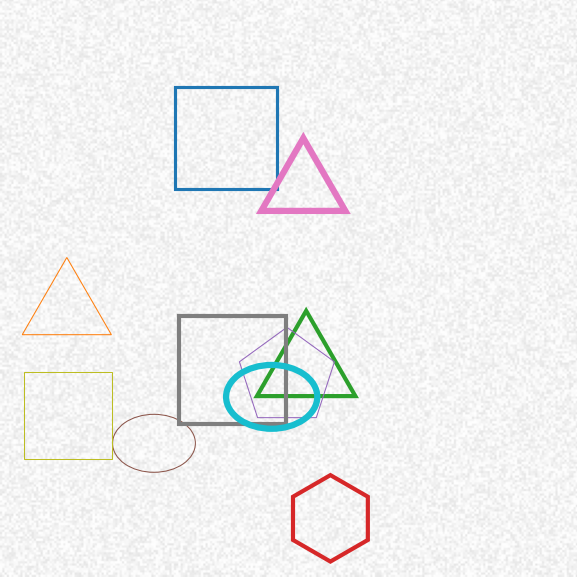[{"shape": "square", "thickness": 1.5, "radius": 0.44, "center": [0.392, 0.76]}, {"shape": "triangle", "thickness": 0.5, "radius": 0.45, "center": [0.116, 0.464]}, {"shape": "triangle", "thickness": 2, "radius": 0.49, "center": [0.53, 0.362]}, {"shape": "hexagon", "thickness": 2, "radius": 0.37, "center": [0.572, 0.102]}, {"shape": "pentagon", "thickness": 0.5, "radius": 0.43, "center": [0.497, 0.346]}, {"shape": "oval", "thickness": 0.5, "radius": 0.36, "center": [0.267, 0.232]}, {"shape": "triangle", "thickness": 3, "radius": 0.42, "center": [0.525, 0.676]}, {"shape": "square", "thickness": 2, "radius": 0.47, "center": [0.403, 0.358]}, {"shape": "square", "thickness": 0.5, "radius": 0.38, "center": [0.118, 0.28]}, {"shape": "oval", "thickness": 3, "radius": 0.39, "center": [0.47, 0.312]}]